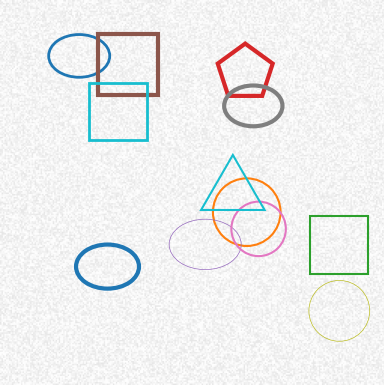[{"shape": "oval", "thickness": 3, "radius": 0.41, "center": [0.279, 0.308]}, {"shape": "oval", "thickness": 2, "radius": 0.4, "center": [0.206, 0.855]}, {"shape": "circle", "thickness": 1.5, "radius": 0.44, "center": [0.641, 0.449]}, {"shape": "square", "thickness": 1.5, "radius": 0.38, "center": [0.881, 0.365]}, {"shape": "pentagon", "thickness": 3, "radius": 0.38, "center": [0.637, 0.812]}, {"shape": "oval", "thickness": 0.5, "radius": 0.47, "center": [0.533, 0.365]}, {"shape": "square", "thickness": 3, "radius": 0.39, "center": [0.332, 0.833]}, {"shape": "circle", "thickness": 1.5, "radius": 0.35, "center": [0.672, 0.406]}, {"shape": "oval", "thickness": 3, "radius": 0.38, "center": [0.658, 0.725]}, {"shape": "circle", "thickness": 0.5, "radius": 0.39, "center": [0.881, 0.193]}, {"shape": "square", "thickness": 2, "radius": 0.37, "center": [0.306, 0.71]}, {"shape": "triangle", "thickness": 1.5, "radius": 0.48, "center": [0.605, 0.502]}]